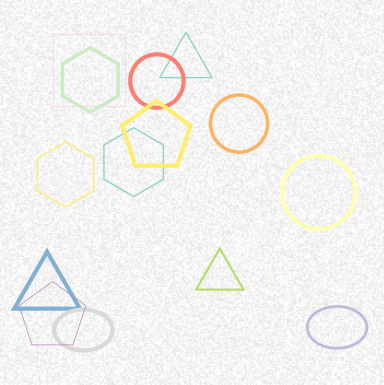[{"shape": "hexagon", "thickness": 1, "radius": 0.45, "center": [0.347, 0.579]}, {"shape": "triangle", "thickness": 1, "radius": 0.39, "center": [0.483, 0.838]}, {"shape": "circle", "thickness": 3, "radius": 0.48, "center": [0.828, 0.5]}, {"shape": "oval", "thickness": 2, "radius": 0.39, "center": [0.875, 0.15]}, {"shape": "circle", "thickness": 3, "radius": 0.35, "center": [0.408, 0.79]}, {"shape": "triangle", "thickness": 3, "radius": 0.49, "center": [0.122, 0.248]}, {"shape": "circle", "thickness": 2.5, "radius": 0.37, "center": [0.621, 0.679]}, {"shape": "triangle", "thickness": 1.5, "radius": 0.36, "center": [0.571, 0.283]}, {"shape": "square", "thickness": 0.5, "radius": 0.47, "center": [0.231, 0.818]}, {"shape": "oval", "thickness": 3, "radius": 0.38, "center": [0.217, 0.143]}, {"shape": "pentagon", "thickness": 0.5, "radius": 0.46, "center": [0.136, 0.178]}, {"shape": "hexagon", "thickness": 2.5, "radius": 0.42, "center": [0.235, 0.792]}, {"shape": "hexagon", "thickness": 1, "radius": 0.42, "center": [0.17, 0.547]}, {"shape": "pentagon", "thickness": 3, "radius": 0.47, "center": [0.406, 0.645]}]